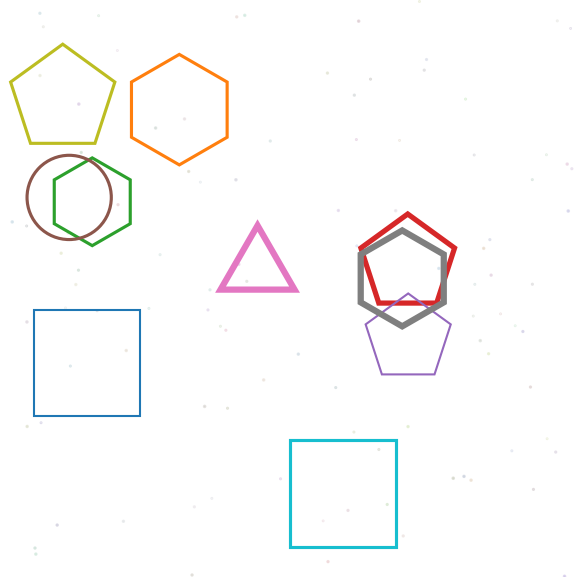[{"shape": "square", "thickness": 1, "radius": 0.46, "center": [0.151, 0.371]}, {"shape": "hexagon", "thickness": 1.5, "radius": 0.48, "center": [0.31, 0.809]}, {"shape": "hexagon", "thickness": 1.5, "radius": 0.38, "center": [0.16, 0.65]}, {"shape": "pentagon", "thickness": 2.5, "radius": 0.43, "center": [0.706, 0.543]}, {"shape": "pentagon", "thickness": 1, "radius": 0.39, "center": [0.707, 0.413]}, {"shape": "circle", "thickness": 1.5, "radius": 0.36, "center": [0.12, 0.657]}, {"shape": "triangle", "thickness": 3, "radius": 0.37, "center": [0.446, 0.535]}, {"shape": "hexagon", "thickness": 3, "radius": 0.42, "center": [0.697, 0.517]}, {"shape": "pentagon", "thickness": 1.5, "radius": 0.47, "center": [0.109, 0.828]}, {"shape": "square", "thickness": 1.5, "radius": 0.46, "center": [0.594, 0.145]}]